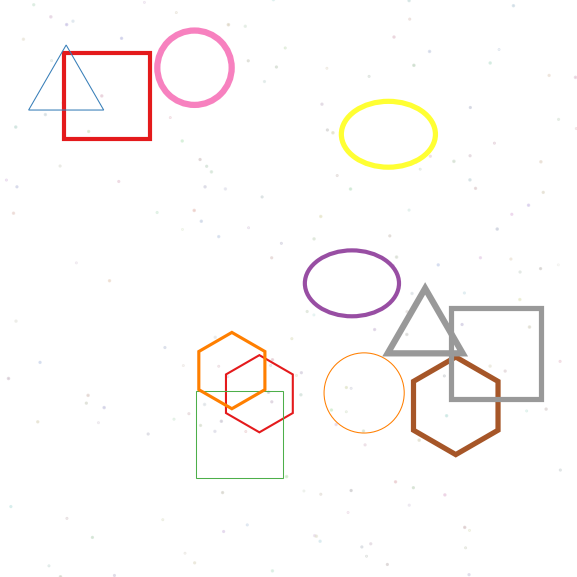[{"shape": "hexagon", "thickness": 1, "radius": 0.33, "center": [0.449, 0.317]}, {"shape": "square", "thickness": 2, "radius": 0.37, "center": [0.186, 0.833]}, {"shape": "triangle", "thickness": 0.5, "radius": 0.38, "center": [0.115, 0.846]}, {"shape": "square", "thickness": 0.5, "radius": 0.38, "center": [0.414, 0.247]}, {"shape": "oval", "thickness": 2, "radius": 0.41, "center": [0.609, 0.509]}, {"shape": "hexagon", "thickness": 1.5, "radius": 0.33, "center": [0.401, 0.357]}, {"shape": "circle", "thickness": 0.5, "radius": 0.35, "center": [0.631, 0.319]}, {"shape": "oval", "thickness": 2.5, "radius": 0.41, "center": [0.673, 0.767]}, {"shape": "hexagon", "thickness": 2.5, "radius": 0.42, "center": [0.789, 0.296]}, {"shape": "circle", "thickness": 3, "radius": 0.32, "center": [0.337, 0.882]}, {"shape": "triangle", "thickness": 3, "radius": 0.37, "center": [0.736, 0.425]}, {"shape": "square", "thickness": 2.5, "radius": 0.39, "center": [0.859, 0.387]}]